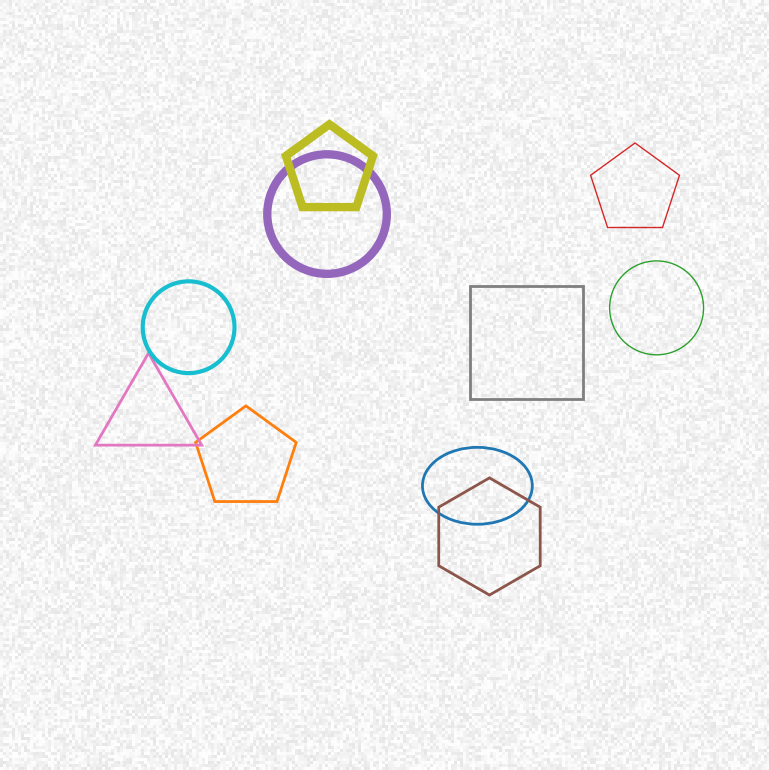[{"shape": "oval", "thickness": 1, "radius": 0.36, "center": [0.62, 0.369]}, {"shape": "pentagon", "thickness": 1, "radius": 0.34, "center": [0.319, 0.404]}, {"shape": "circle", "thickness": 0.5, "radius": 0.3, "center": [0.853, 0.6]}, {"shape": "pentagon", "thickness": 0.5, "radius": 0.3, "center": [0.825, 0.754]}, {"shape": "circle", "thickness": 3, "radius": 0.39, "center": [0.425, 0.722]}, {"shape": "hexagon", "thickness": 1, "radius": 0.38, "center": [0.636, 0.303]}, {"shape": "triangle", "thickness": 1, "radius": 0.4, "center": [0.193, 0.462]}, {"shape": "square", "thickness": 1, "radius": 0.37, "center": [0.683, 0.555]}, {"shape": "pentagon", "thickness": 3, "radius": 0.3, "center": [0.428, 0.779]}, {"shape": "circle", "thickness": 1.5, "radius": 0.3, "center": [0.245, 0.575]}]